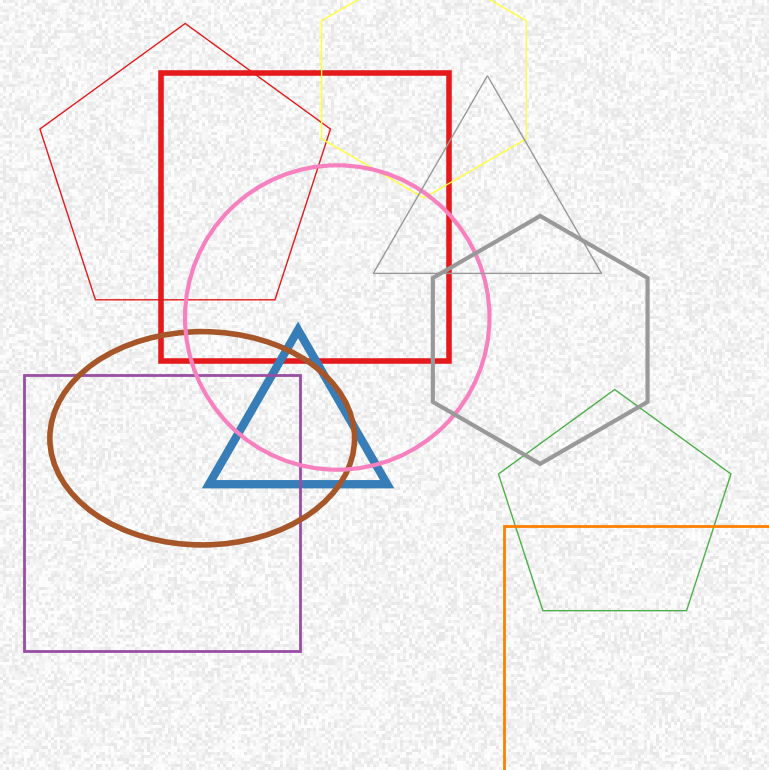[{"shape": "square", "thickness": 2, "radius": 0.93, "center": [0.396, 0.718]}, {"shape": "pentagon", "thickness": 0.5, "radius": 0.99, "center": [0.241, 0.771]}, {"shape": "triangle", "thickness": 3, "radius": 0.67, "center": [0.387, 0.438]}, {"shape": "pentagon", "thickness": 0.5, "radius": 0.79, "center": [0.798, 0.335]}, {"shape": "square", "thickness": 1, "radius": 0.9, "center": [0.21, 0.334]}, {"shape": "square", "thickness": 1, "radius": 0.99, "center": [0.852, 0.12]}, {"shape": "hexagon", "thickness": 0.5, "radius": 0.77, "center": [0.551, 0.896]}, {"shape": "oval", "thickness": 2, "radius": 0.99, "center": [0.263, 0.431]}, {"shape": "circle", "thickness": 1.5, "radius": 0.99, "center": [0.438, 0.588]}, {"shape": "hexagon", "thickness": 1.5, "radius": 0.8, "center": [0.702, 0.559]}, {"shape": "triangle", "thickness": 0.5, "radius": 0.86, "center": [0.633, 0.731]}]